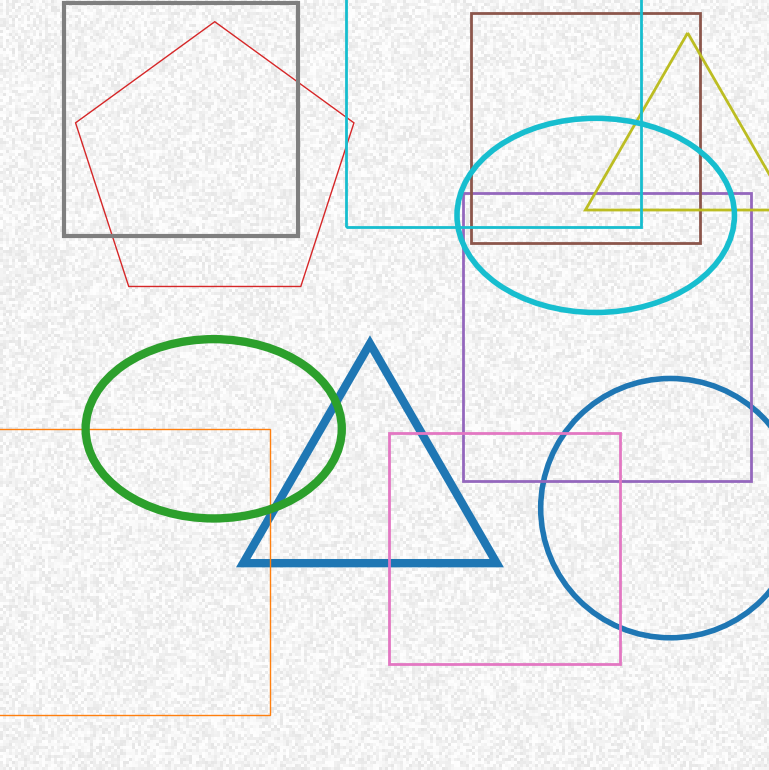[{"shape": "circle", "thickness": 2, "radius": 0.84, "center": [0.871, 0.34]}, {"shape": "triangle", "thickness": 3, "radius": 0.95, "center": [0.48, 0.364]}, {"shape": "square", "thickness": 0.5, "radius": 0.93, "center": [0.164, 0.257]}, {"shape": "oval", "thickness": 3, "radius": 0.83, "center": [0.278, 0.443]}, {"shape": "pentagon", "thickness": 0.5, "radius": 0.95, "center": [0.279, 0.782]}, {"shape": "square", "thickness": 1, "radius": 0.94, "center": [0.789, 0.563]}, {"shape": "square", "thickness": 1, "radius": 0.74, "center": [0.76, 0.834]}, {"shape": "square", "thickness": 1, "radius": 0.75, "center": [0.655, 0.287]}, {"shape": "square", "thickness": 1.5, "radius": 0.76, "center": [0.235, 0.845]}, {"shape": "triangle", "thickness": 1, "radius": 0.77, "center": [0.893, 0.804]}, {"shape": "oval", "thickness": 2, "radius": 0.9, "center": [0.774, 0.72]}, {"shape": "square", "thickness": 1, "radius": 0.96, "center": [0.641, 0.896]}]